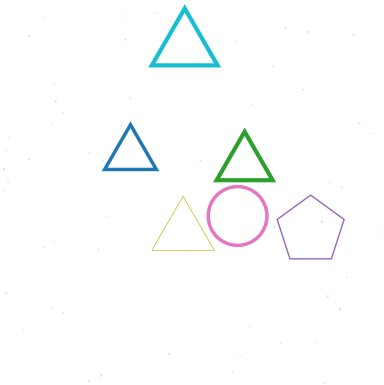[{"shape": "triangle", "thickness": 2.5, "radius": 0.39, "center": [0.339, 0.599]}, {"shape": "triangle", "thickness": 3, "radius": 0.42, "center": [0.635, 0.574]}, {"shape": "pentagon", "thickness": 1, "radius": 0.46, "center": [0.807, 0.402]}, {"shape": "circle", "thickness": 2.5, "radius": 0.38, "center": [0.617, 0.439]}, {"shape": "triangle", "thickness": 0.5, "radius": 0.47, "center": [0.476, 0.397]}, {"shape": "triangle", "thickness": 3, "radius": 0.49, "center": [0.48, 0.88]}]